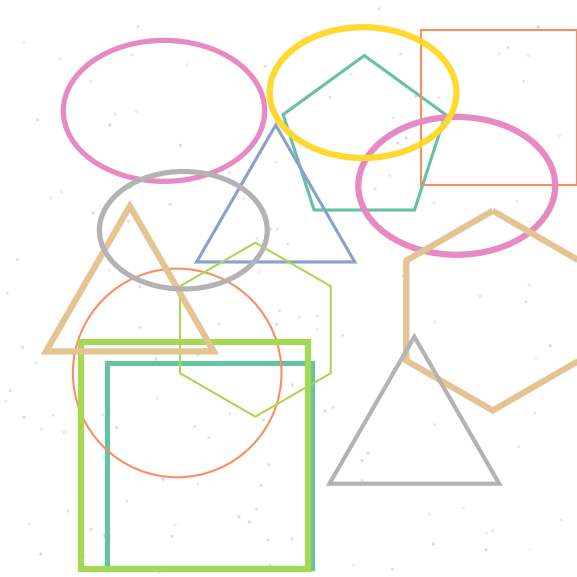[{"shape": "square", "thickness": 2.5, "radius": 0.89, "center": [0.362, 0.193]}, {"shape": "pentagon", "thickness": 1.5, "radius": 0.74, "center": [0.631, 0.755]}, {"shape": "circle", "thickness": 1, "radius": 0.9, "center": [0.307, 0.353]}, {"shape": "square", "thickness": 1, "radius": 0.67, "center": [0.864, 0.813]}, {"shape": "triangle", "thickness": 1.5, "radius": 0.79, "center": [0.477, 0.625]}, {"shape": "oval", "thickness": 3, "radius": 0.85, "center": [0.791, 0.677]}, {"shape": "oval", "thickness": 2.5, "radius": 0.87, "center": [0.284, 0.807]}, {"shape": "hexagon", "thickness": 1, "radius": 0.75, "center": [0.442, 0.428]}, {"shape": "square", "thickness": 3, "radius": 0.98, "center": [0.337, 0.211]}, {"shape": "oval", "thickness": 3, "radius": 0.81, "center": [0.629, 0.839]}, {"shape": "hexagon", "thickness": 3, "radius": 0.86, "center": [0.853, 0.461]}, {"shape": "triangle", "thickness": 3, "radius": 0.84, "center": [0.225, 0.474]}, {"shape": "oval", "thickness": 2.5, "radius": 0.73, "center": [0.317, 0.6]}, {"shape": "triangle", "thickness": 2, "radius": 0.85, "center": [0.717, 0.246]}]